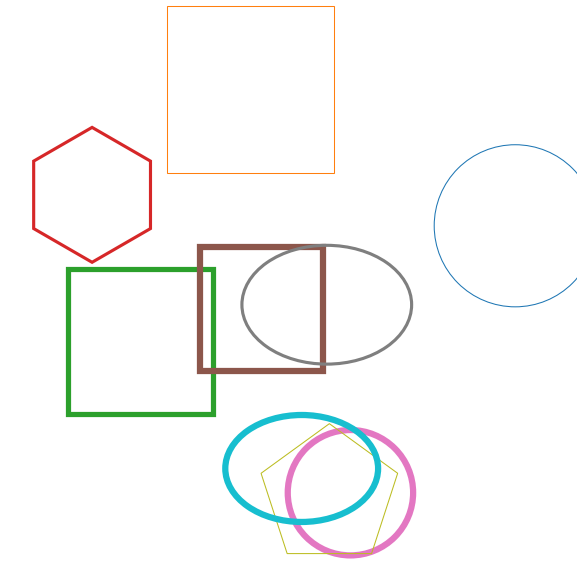[{"shape": "circle", "thickness": 0.5, "radius": 0.7, "center": [0.892, 0.608]}, {"shape": "square", "thickness": 0.5, "radius": 0.72, "center": [0.434, 0.844]}, {"shape": "square", "thickness": 2.5, "radius": 0.63, "center": [0.243, 0.408]}, {"shape": "hexagon", "thickness": 1.5, "radius": 0.58, "center": [0.159, 0.662]}, {"shape": "square", "thickness": 3, "radius": 0.54, "center": [0.453, 0.465]}, {"shape": "circle", "thickness": 3, "radius": 0.54, "center": [0.607, 0.146]}, {"shape": "oval", "thickness": 1.5, "radius": 0.73, "center": [0.566, 0.471]}, {"shape": "pentagon", "thickness": 0.5, "radius": 0.62, "center": [0.57, 0.141]}, {"shape": "oval", "thickness": 3, "radius": 0.66, "center": [0.522, 0.188]}]